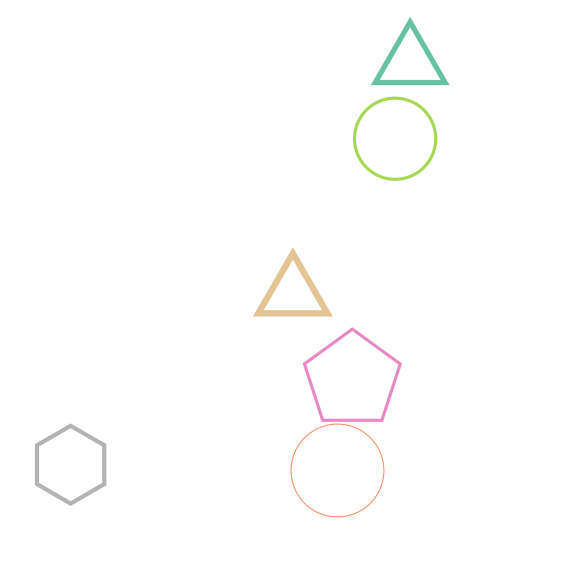[{"shape": "triangle", "thickness": 2.5, "radius": 0.35, "center": [0.71, 0.891]}, {"shape": "circle", "thickness": 0.5, "radius": 0.4, "center": [0.584, 0.184]}, {"shape": "pentagon", "thickness": 1.5, "radius": 0.44, "center": [0.61, 0.342]}, {"shape": "circle", "thickness": 1.5, "radius": 0.35, "center": [0.684, 0.759]}, {"shape": "triangle", "thickness": 3, "radius": 0.35, "center": [0.507, 0.491]}, {"shape": "hexagon", "thickness": 2, "radius": 0.34, "center": [0.122, 0.194]}]